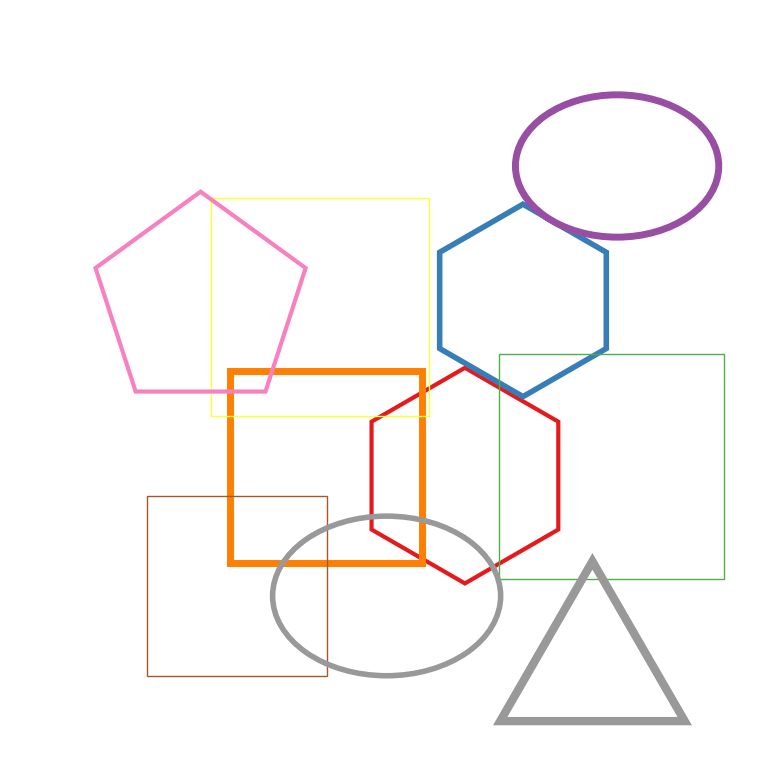[{"shape": "hexagon", "thickness": 1.5, "radius": 0.7, "center": [0.604, 0.382]}, {"shape": "hexagon", "thickness": 2, "radius": 0.62, "center": [0.679, 0.61]}, {"shape": "square", "thickness": 0.5, "radius": 0.73, "center": [0.794, 0.394]}, {"shape": "oval", "thickness": 2.5, "radius": 0.66, "center": [0.801, 0.784]}, {"shape": "square", "thickness": 2.5, "radius": 0.62, "center": [0.424, 0.394]}, {"shape": "square", "thickness": 0.5, "radius": 0.71, "center": [0.416, 0.602]}, {"shape": "square", "thickness": 0.5, "radius": 0.58, "center": [0.308, 0.239]}, {"shape": "pentagon", "thickness": 1.5, "radius": 0.72, "center": [0.26, 0.608]}, {"shape": "triangle", "thickness": 3, "radius": 0.69, "center": [0.769, 0.133]}, {"shape": "oval", "thickness": 2, "radius": 0.74, "center": [0.502, 0.226]}]